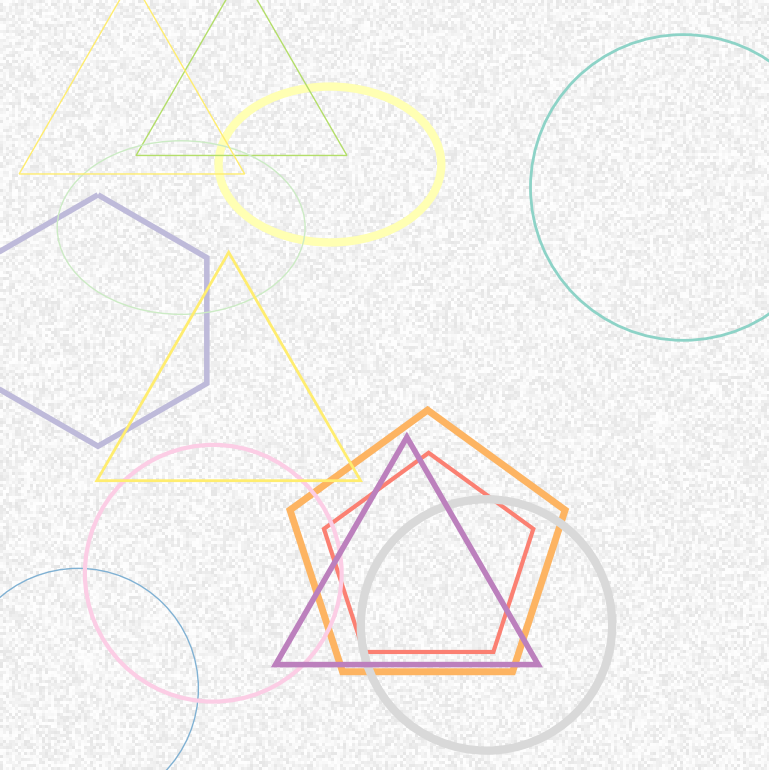[{"shape": "circle", "thickness": 1, "radius": 0.99, "center": [0.887, 0.757]}, {"shape": "oval", "thickness": 3, "radius": 0.72, "center": [0.428, 0.786]}, {"shape": "hexagon", "thickness": 2, "radius": 0.82, "center": [0.127, 0.584]}, {"shape": "pentagon", "thickness": 1.5, "radius": 0.71, "center": [0.557, 0.269]}, {"shape": "circle", "thickness": 0.5, "radius": 0.78, "center": [0.102, 0.106]}, {"shape": "pentagon", "thickness": 2.5, "radius": 0.94, "center": [0.555, 0.28]}, {"shape": "triangle", "thickness": 0.5, "radius": 0.79, "center": [0.314, 0.877]}, {"shape": "circle", "thickness": 1.5, "radius": 0.83, "center": [0.277, 0.256]}, {"shape": "circle", "thickness": 3, "radius": 0.82, "center": [0.632, 0.188]}, {"shape": "triangle", "thickness": 2, "radius": 0.98, "center": [0.528, 0.235]}, {"shape": "oval", "thickness": 0.5, "radius": 0.8, "center": [0.235, 0.704]}, {"shape": "triangle", "thickness": 1, "radius": 0.99, "center": [0.297, 0.475]}, {"shape": "triangle", "thickness": 0.5, "radius": 0.85, "center": [0.171, 0.859]}]